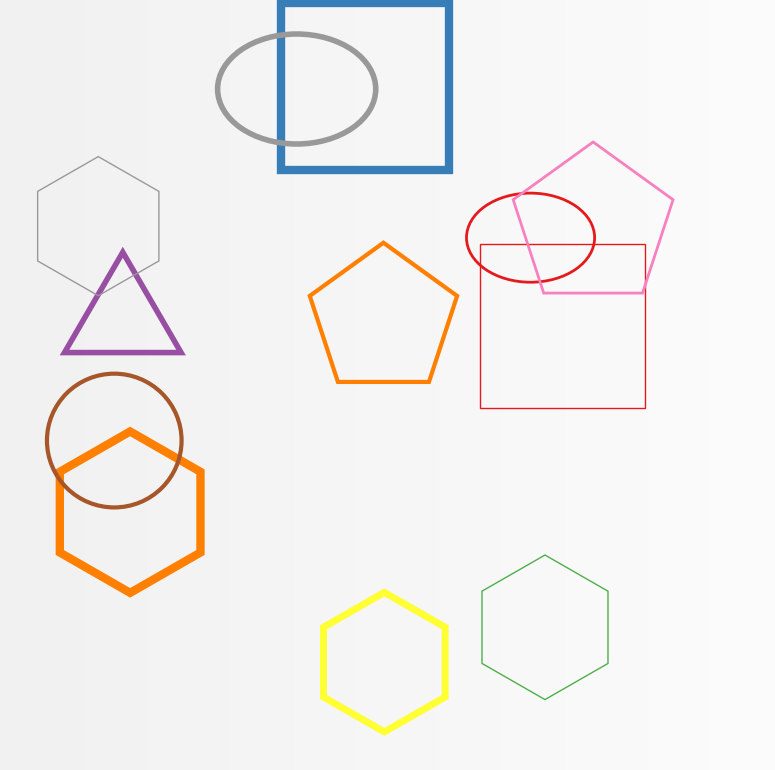[{"shape": "square", "thickness": 0.5, "radius": 0.53, "center": [0.726, 0.576]}, {"shape": "oval", "thickness": 1, "radius": 0.41, "center": [0.685, 0.691]}, {"shape": "square", "thickness": 3, "radius": 0.54, "center": [0.471, 0.888]}, {"shape": "hexagon", "thickness": 0.5, "radius": 0.47, "center": [0.703, 0.185]}, {"shape": "triangle", "thickness": 2, "radius": 0.43, "center": [0.158, 0.586]}, {"shape": "pentagon", "thickness": 1.5, "radius": 0.5, "center": [0.495, 0.585]}, {"shape": "hexagon", "thickness": 3, "radius": 0.52, "center": [0.168, 0.335]}, {"shape": "hexagon", "thickness": 2.5, "radius": 0.45, "center": [0.496, 0.14]}, {"shape": "circle", "thickness": 1.5, "radius": 0.43, "center": [0.147, 0.428]}, {"shape": "pentagon", "thickness": 1, "radius": 0.54, "center": [0.765, 0.707]}, {"shape": "hexagon", "thickness": 0.5, "radius": 0.45, "center": [0.127, 0.706]}, {"shape": "oval", "thickness": 2, "radius": 0.51, "center": [0.383, 0.884]}]